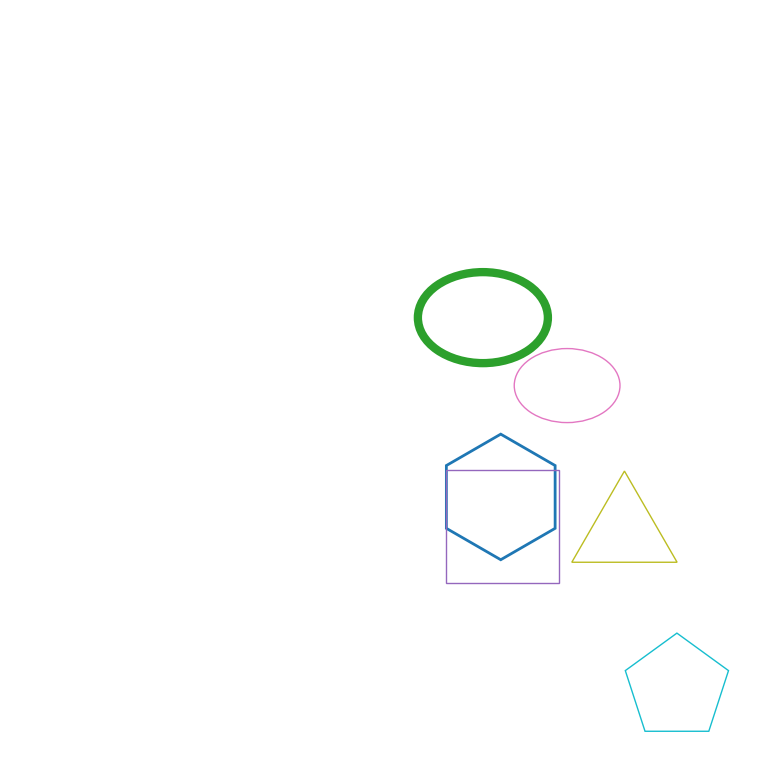[{"shape": "hexagon", "thickness": 1, "radius": 0.41, "center": [0.65, 0.355]}, {"shape": "oval", "thickness": 3, "radius": 0.42, "center": [0.627, 0.588]}, {"shape": "square", "thickness": 0.5, "radius": 0.37, "center": [0.653, 0.316]}, {"shape": "oval", "thickness": 0.5, "radius": 0.34, "center": [0.737, 0.499]}, {"shape": "triangle", "thickness": 0.5, "radius": 0.39, "center": [0.811, 0.309]}, {"shape": "pentagon", "thickness": 0.5, "radius": 0.35, "center": [0.879, 0.107]}]